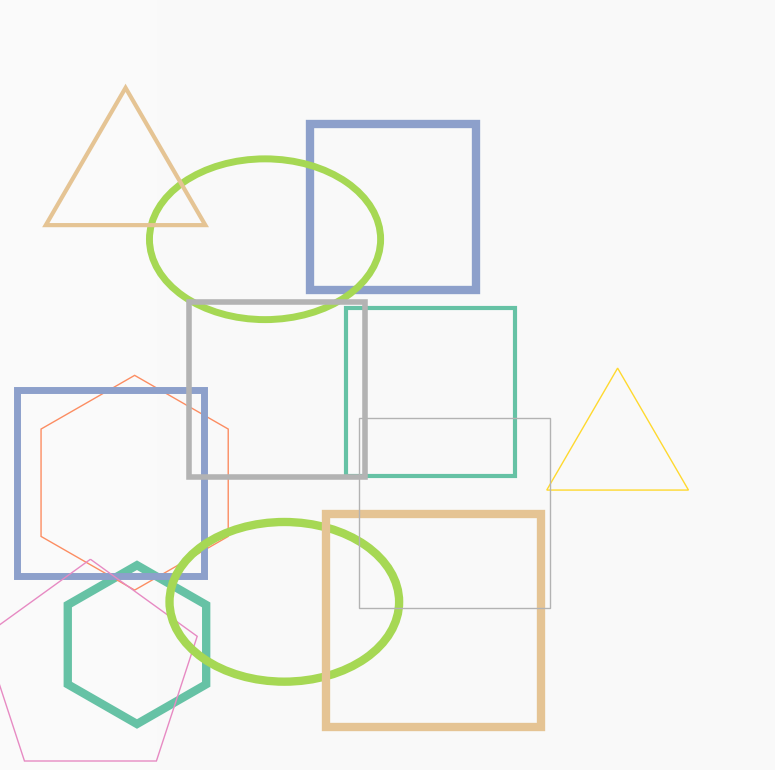[{"shape": "square", "thickness": 1.5, "radius": 0.54, "center": [0.555, 0.491]}, {"shape": "hexagon", "thickness": 3, "radius": 0.52, "center": [0.177, 0.163]}, {"shape": "hexagon", "thickness": 0.5, "radius": 0.7, "center": [0.174, 0.373]}, {"shape": "square", "thickness": 3, "radius": 0.54, "center": [0.507, 0.731]}, {"shape": "square", "thickness": 2.5, "radius": 0.6, "center": [0.142, 0.373]}, {"shape": "pentagon", "thickness": 0.5, "radius": 0.72, "center": [0.117, 0.129]}, {"shape": "oval", "thickness": 2.5, "radius": 0.75, "center": [0.342, 0.689]}, {"shape": "oval", "thickness": 3, "radius": 0.74, "center": [0.367, 0.218]}, {"shape": "triangle", "thickness": 0.5, "radius": 0.53, "center": [0.797, 0.416]}, {"shape": "triangle", "thickness": 1.5, "radius": 0.59, "center": [0.162, 0.767]}, {"shape": "square", "thickness": 3, "radius": 0.69, "center": [0.559, 0.194]}, {"shape": "square", "thickness": 0.5, "radius": 0.62, "center": [0.586, 0.334]}, {"shape": "square", "thickness": 2, "radius": 0.57, "center": [0.358, 0.495]}]